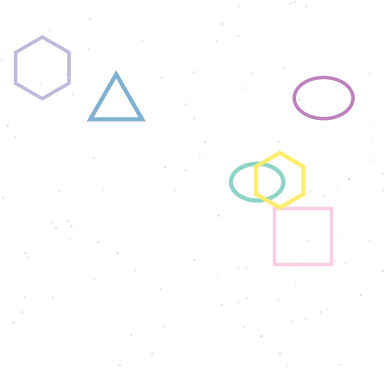[{"shape": "oval", "thickness": 3, "radius": 0.34, "center": [0.668, 0.527]}, {"shape": "hexagon", "thickness": 2.5, "radius": 0.4, "center": [0.11, 0.824]}, {"shape": "triangle", "thickness": 3, "radius": 0.39, "center": [0.302, 0.729]}, {"shape": "square", "thickness": 2.5, "radius": 0.37, "center": [0.786, 0.387]}, {"shape": "oval", "thickness": 2.5, "radius": 0.38, "center": [0.841, 0.745]}, {"shape": "hexagon", "thickness": 3, "radius": 0.36, "center": [0.727, 0.532]}]